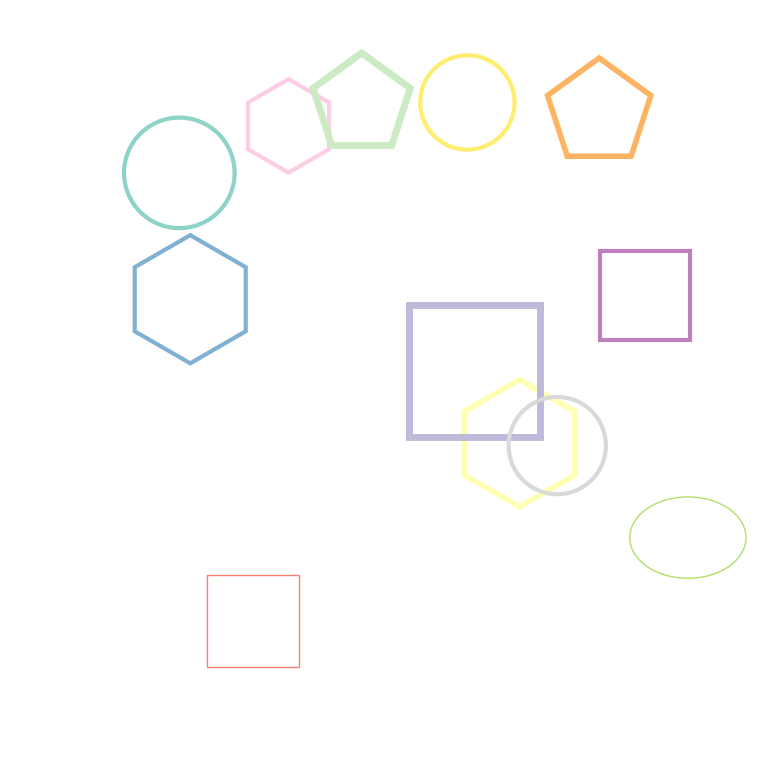[{"shape": "circle", "thickness": 1.5, "radius": 0.36, "center": [0.233, 0.775]}, {"shape": "hexagon", "thickness": 2, "radius": 0.41, "center": [0.675, 0.424]}, {"shape": "square", "thickness": 2.5, "radius": 0.43, "center": [0.616, 0.518]}, {"shape": "square", "thickness": 0.5, "radius": 0.3, "center": [0.328, 0.193]}, {"shape": "hexagon", "thickness": 1.5, "radius": 0.42, "center": [0.247, 0.611]}, {"shape": "pentagon", "thickness": 2, "radius": 0.35, "center": [0.778, 0.854]}, {"shape": "oval", "thickness": 0.5, "radius": 0.38, "center": [0.893, 0.302]}, {"shape": "hexagon", "thickness": 1.5, "radius": 0.3, "center": [0.375, 0.837]}, {"shape": "circle", "thickness": 1.5, "radius": 0.32, "center": [0.724, 0.421]}, {"shape": "square", "thickness": 1.5, "radius": 0.29, "center": [0.838, 0.617]}, {"shape": "pentagon", "thickness": 2.5, "radius": 0.33, "center": [0.47, 0.865]}, {"shape": "circle", "thickness": 1.5, "radius": 0.31, "center": [0.607, 0.867]}]